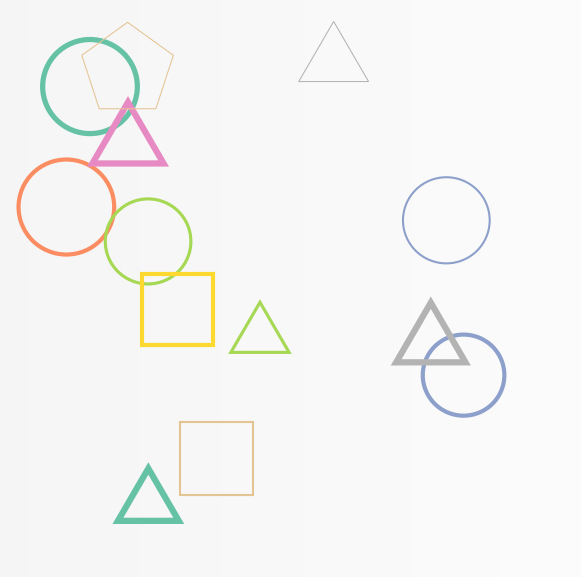[{"shape": "circle", "thickness": 2.5, "radius": 0.41, "center": [0.155, 0.849]}, {"shape": "triangle", "thickness": 3, "radius": 0.3, "center": [0.255, 0.127]}, {"shape": "circle", "thickness": 2, "radius": 0.41, "center": [0.114, 0.641]}, {"shape": "circle", "thickness": 2, "radius": 0.35, "center": [0.798, 0.35]}, {"shape": "circle", "thickness": 1, "radius": 0.37, "center": [0.768, 0.618]}, {"shape": "triangle", "thickness": 3, "radius": 0.35, "center": [0.22, 0.751]}, {"shape": "triangle", "thickness": 1.5, "radius": 0.29, "center": [0.447, 0.418]}, {"shape": "circle", "thickness": 1.5, "radius": 0.37, "center": [0.255, 0.581]}, {"shape": "square", "thickness": 2, "radius": 0.31, "center": [0.305, 0.463]}, {"shape": "square", "thickness": 1, "radius": 0.32, "center": [0.372, 0.205]}, {"shape": "pentagon", "thickness": 0.5, "radius": 0.41, "center": [0.219, 0.878]}, {"shape": "triangle", "thickness": 0.5, "radius": 0.35, "center": [0.574, 0.893]}, {"shape": "triangle", "thickness": 3, "radius": 0.34, "center": [0.741, 0.406]}]